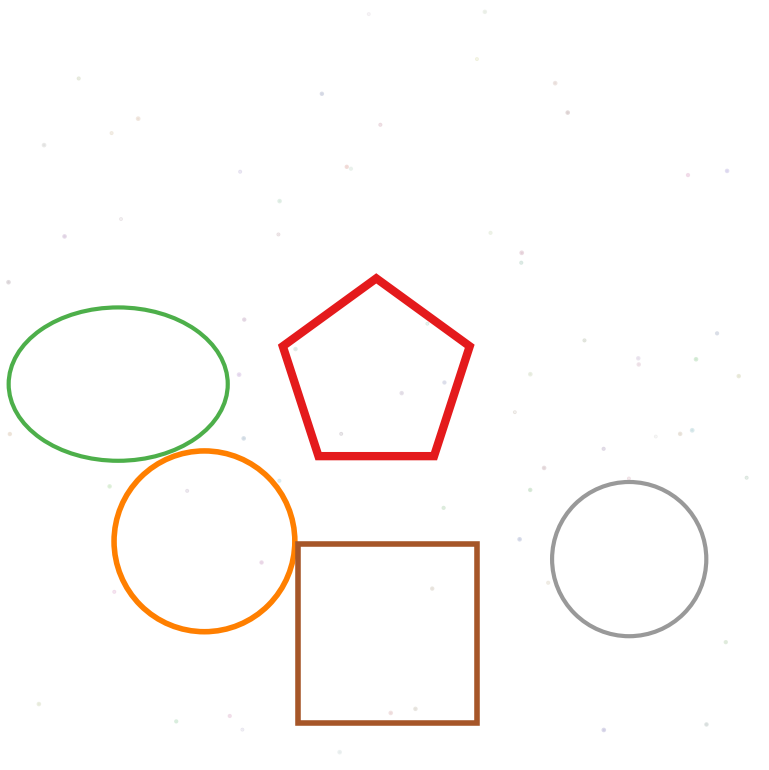[{"shape": "pentagon", "thickness": 3, "radius": 0.64, "center": [0.489, 0.511]}, {"shape": "oval", "thickness": 1.5, "radius": 0.71, "center": [0.154, 0.501]}, {"shape": "circle", "thickness": 2, "radius": 0.59, "center": [0.266, 0.297]}, {"shape": "square", "thickness": 2, "radius": 0.58, "center": [0.503, 0.178]}, {"shape": "circle", "thickness": 1.5, "radius": 0.5, "center": [0.817, 0.274]}]